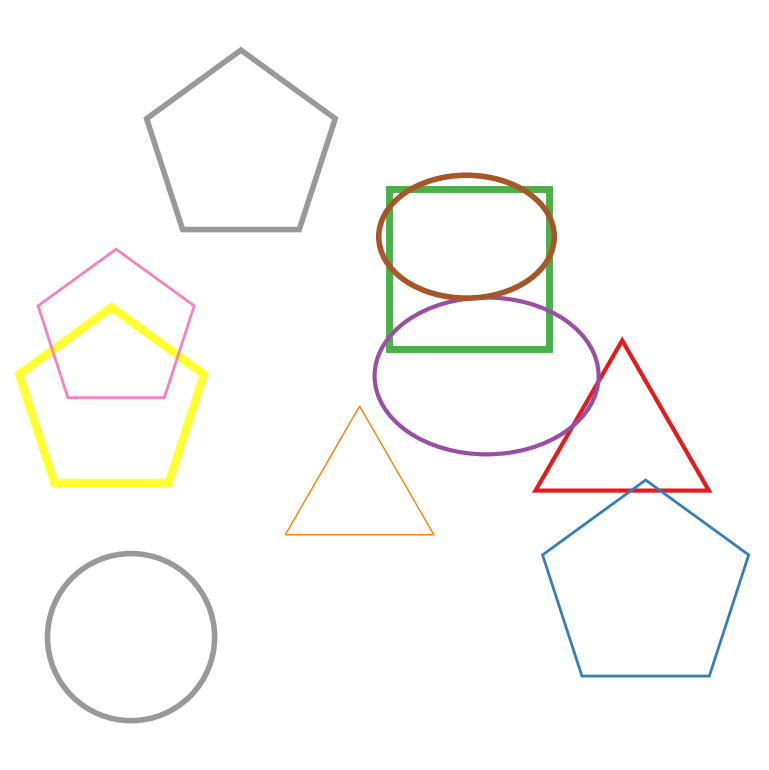[{"shape": "triangle", "thickness": 1.5, "radius": 0.65, "center": [0.808, 0.428]}, {"shape": "pentagon", "thickness": 1, "radius": 0.7, "center": [0.838, 0.236]}, {"shape": "square", "thickness": 2.5, "radius": 0.52, "center": [0.609, 0.651]}, {"shape": "oval", "thickness": 1.5, "radius": 0.73, "center": [0.632, 0.512]}, {"shape": "triangle", "thickness": 0.5, "radius": 0.56, "center": [0.467, 0.361]}, {"shape": "pentagon", "thickness": 3, "radius": 0.63, "center": [0.145, 0.475]}, {"shape": "oval", "thickness": 2, "radius": 0.57, "center": [0.606, 0.693]}, {"shape": "pentagon", "thickness": 1, "radius": 0.53, "center": [0.151, 0.57]}, {"shape": "pentagon", "thickness": 2, "radius": 0.64, "center": [0.313, 0.806]}, {"shape": "circle", "thickness": 2, "radius": 0.54, "center": [0.17, 0.173]}]